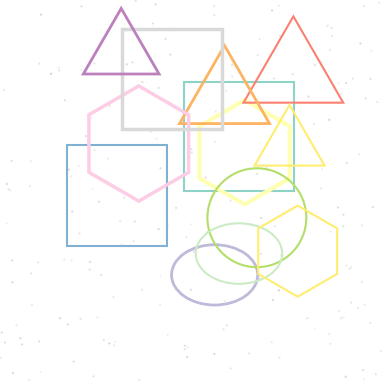[{"shape": "square", "thickness": 1.5, "radius": 0.71, "center": [0.621, 0.646]}, {"shape": "hexagon", "thickness": 3, "radius": 0.68, "center": [0.635, 0.605]}, {"shape": "oval", "thickness": 2, "radius": 0.56, "center": [0.557, 0.286]}, {"shape": "triangle", "thickness": 1.5, "radius": 0.75, "center": [0.762, 0.808]}, {"shape": "square", "thickness": 1.5, "radius": 0.65, "center": [0.304, 0.492]}, {"shape": "triangle", "thickness": 2, "radius": 0.67, "center": [0.583, 0.747]}, {"shape": "circle", "thickness": 1.5, "radius": 0.64, "center": [0.667, 0.434]}, {"shape": "hexagon", "thickness": 2.5, "radius": 0.75, "center": [0.36, 0.627]}, {"shape": "square", "thickness": 2.5, "radius": 0.65, "center": [0.447, 0.795]}, {"shape": "triangle", "thickness": 2, "radius": 0.57, "center": [0.315, 0.865]}, {"shape": "oval", "thickness": 1.5, "radius": 0.56, "center": [0.621, 0.341]}, {"shape": "hexagon", "thickness": 1.5, "radius": 0.59, "center": [0.773, 0.348]}, {"shape": "triangle", "thickness": 1.5, "radius": 0.53, "center": [0.752, 0.622]}]